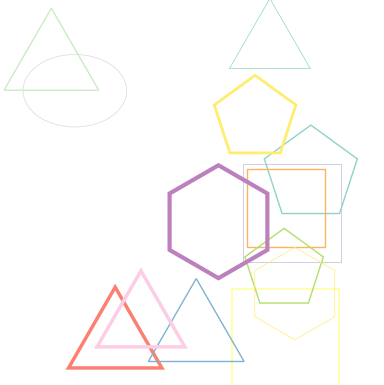[{"shape": "triangle", "thickness": 0.5, "radius": 0.61, "center": [0.701, 0.882]}, {"shape": "pentagon", "thickness": 1, "radius": 0.63, "center": [0.807, 0.548]}, {"shape": "square", "thickness": 1.5, "radius": 0.69, "center": [0.741, 0.11]}, {"shape": "square", "thickness": 0.5, "radius": 0.64, "center": [0.758, 0.446]}, {"shape": "triangle", "thickness": 2.5, "radius": 0.7, "center": [0.299, 0.114]}, {"shape": "triangle", "thickness": 1, "radius": 0.72, "center": [0.51, 0.133]}, {"shape": "square", "thickness": 1, "radius": 0.51, "center": [0.743, 0.459]}, {"shape": "pentagon", "thickness": 1, "radius": 0.54, "center": [0.738, 0.3]}, {"shape": "triangle", "thickness": 2.5, "radius": 0.66, "center": [0.366, 0.165]}, {"shape": "oval", "thickness": 0.5, "radius": 0.67, "center": [0.194, 0.764]}, {"shape": "hexagon", "thickness": 3, "radius": 0.73, "center": [0.567, 0.424]}, {"shape": "triangle", "thickness": 1, "radius": 0.71, "center": [0.133, 0.837]}, {"shape": "pentagon", "thickness": 2, "radius": 0.56, "center": [0.663, 0.693]}, {"shape": "hexagon", "thickness": 0.5, "radius": 0.6, "center": [0.766, 0.237]}]